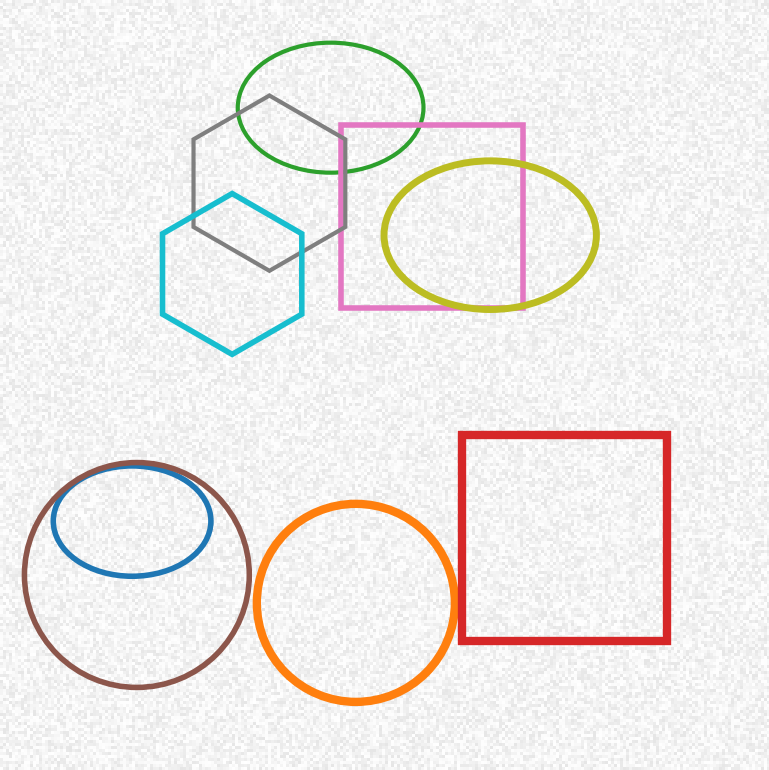[{"shape": "oval", "thickness": 2, "radius": 0.51, "center": [0.172, 0.323]}, {"shape": "circle", "thickness": 3, "radius": 0.64, "center": [0.462, 0.217]}, {"shape": "oval", "thickness": 1.5, "radius": 0.6, "center": [0.429, 0.86]}, {"shape": "square", "thickness": 3, "radius": 0.67, "center": [0.733, 0.301]}, {"shape": "circle", "thickness": 2, "radius": 0.73, "center": [0.178, 0.253]}, {"shape": "square", "thickness": 2, "radius": 0.59, "center": [0.561, 0.719]}, {"shape": "hexagon", "thickness": 1.5, "radius": 0.57, "center": [0.35, 0.762]}, {"shape": "oval", "thickness": 2.5, "radius": 0.69, "center": [0.637, 0.695]}, {"shape": "hexagon", "thickness": 2, "radius": 0.52, "center": [0.302, 0.644]}]